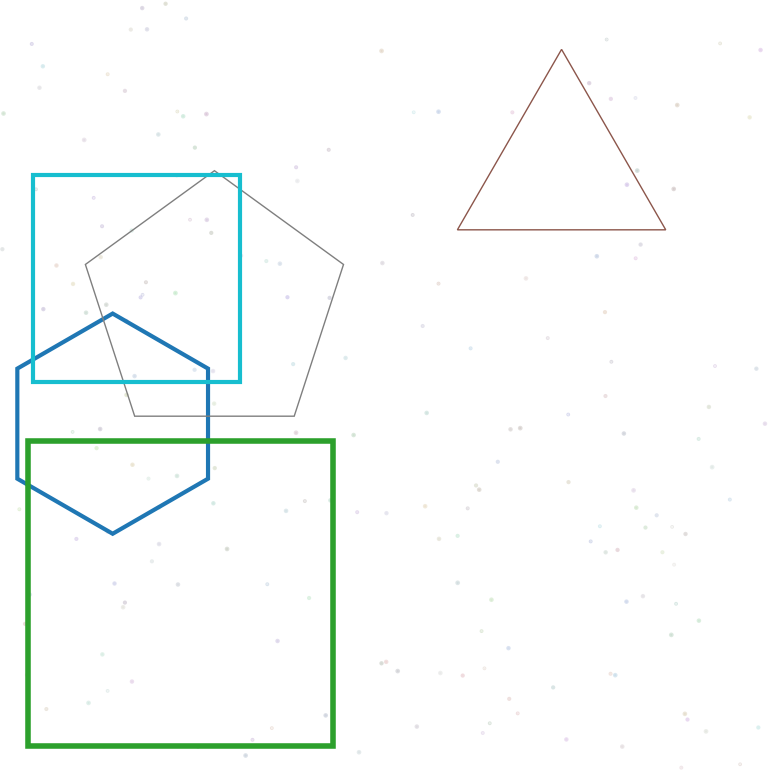[{"shape": "hexagon", "thickness": 1.5, "radius": 0.71, "center": [0.146, 0.45]}, {"shape": "square", "thickness": 2, "radius": 0.99, "center": [0.235, 0.229]}, {"shape": "triangle", "thickness": 0.5, "radius": 0.78, "center": [0.729, 0.78]}, {"shape": "pentagon", "thickness": 0.5, "radius": 0.88, "center": [0.278, 0.602]}, {"shape": "square", "thickness": 1.5, "radius": 0.67, "center": [0.178, 0.638]}]